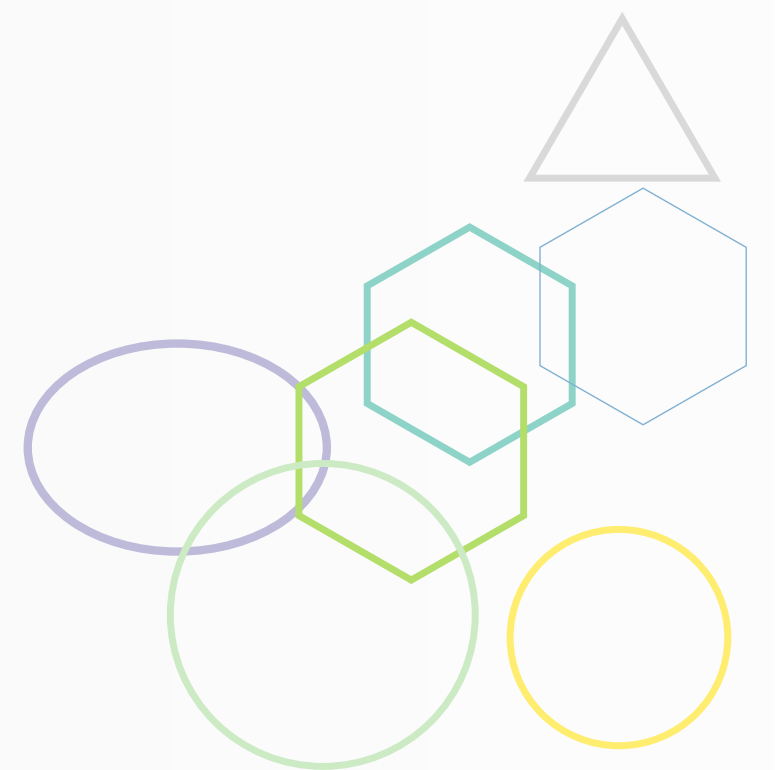[{"shape": "hexagon", "thickness": 2.5, "radius": 0.76, "center": [0.606, 0.552]}, {"shape": "oval", "thickness": 3, "radius": 0.96, "center": [0.229, 0.419]}, {"shape": "hexagon", "thickness": 0.5, "radius": 0.77, "center": [0.83, 0.602]}, {"shape": "hexagon", "thickness": 2.5, "radius": 0.84, "center": [0.531, 0.414]}, {"shape": "triangle", "thickness": 2.5, "radius": 0.69, "center": [0.803, 0.838]}, {"shape": "circle", "thickness": 2.5, "radius": 0.98, "center": [0.416, 0.201]}, {"shape": "circle", "thickness": 2.5, "radius": 0.7, "center": [0.799, 0.172]}]